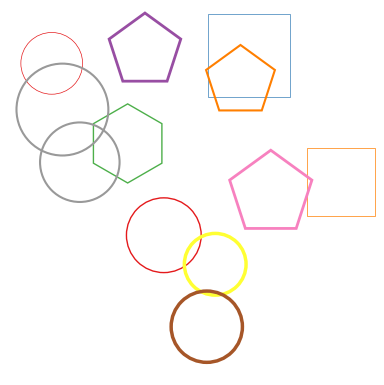[{"shape": "circle", "thickness": 0.5, "radius": 0.4, "center": [0.134, 0.835]}, {"shape": "circle", "thickness": 1, "radius": 0.49, "center": [0.425, 0.389]}, {"shape": "square", "thickness": 0.5, "radius": 0.53, "center": [0.647, 0.856]}, {"shape": "hexagon", "thickness": 1, "radius": 0.51, "center": [0.332, 0.627]}, {"shape": "pentagon", "thickness": 2, "radius": 0.49, "center": [0.376, 0.868]}, {"shape": "pentagon", "thickness": 1.5, "radius": 0.47, "center": [0.625, 0.789]}, {"shape": "square", "thickness": 0.5, "radius": 0.44, "center": [0.886, 0.527]}, {"shape": "circle", "thickness": 2.5, "radius": 0.4, "center": [0.559, 0.314]}, {"shape": "circle", "thickness": 2.5, "radius": 0.46, "center": [0.537, 0.151]}, {"shape": "pentagon", "thickness": 2, "radius": 0.56, "center": [0.703, 0.497]}, {"shape": "circle", "thickness": 1.5, "radius": 0.6, "center": [0.162, 0.715]}, {"shape": "circle", "thickness": 1.5, "radius": 0.52, "center": [0.207, 0.579]}]